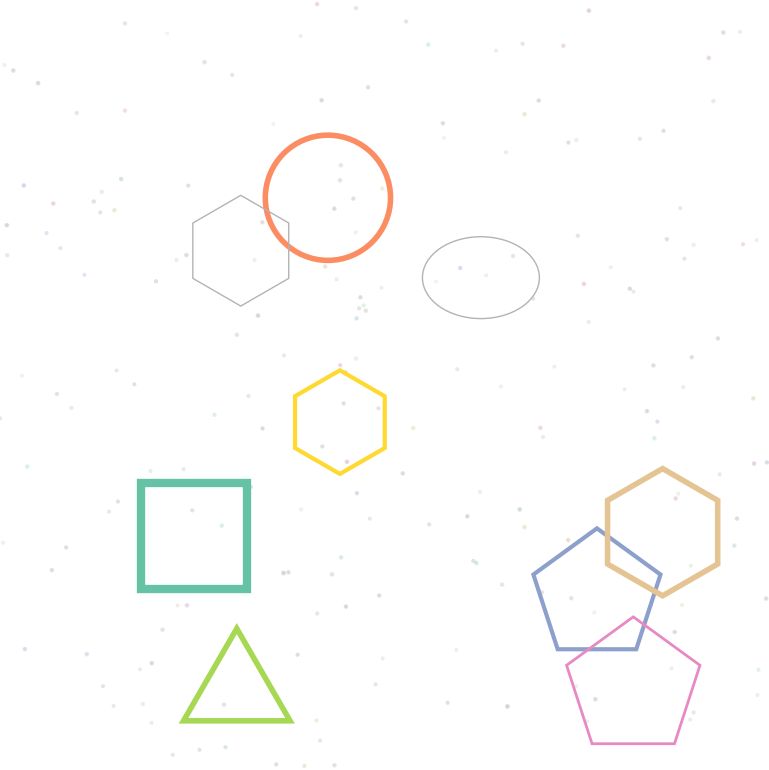[{"shape": "square", "thickness": 3, "radius": 0.34, "center": [0.252, 0.304]}, {"shape": "circle", "thickness": 2, "radius": 0.41, "center": [0.426, 0.743]}, {"shape": "pentagon", "thickness": 1.5, "radius": 0.43, "center": [0.775, 0.227]}, {"shape": "pentagon", "thickness": 1, "radius": 0.46, "center": [0.822, 0.108]}, {"shape": "triangle", "thickness": 2, "radius": 0.4, "center": [0.308, 0.104]}, {"shape": "hexagon", "thickness": 1.5, "radius": 0.34, "center": [0.441, 0.452]}, {"shape": "hexagon", "thickness": 2, "radius": 0.41, "center": [0.861, 0.309]}, {"shape": "hexagon", "thickness": 0.5, "radius": 0.36, "center": [0.313, 0.674]}, {"shape": "oval", "thickness": 0.5, "radius": 0.38, "center": [0.625, 0.639]}]